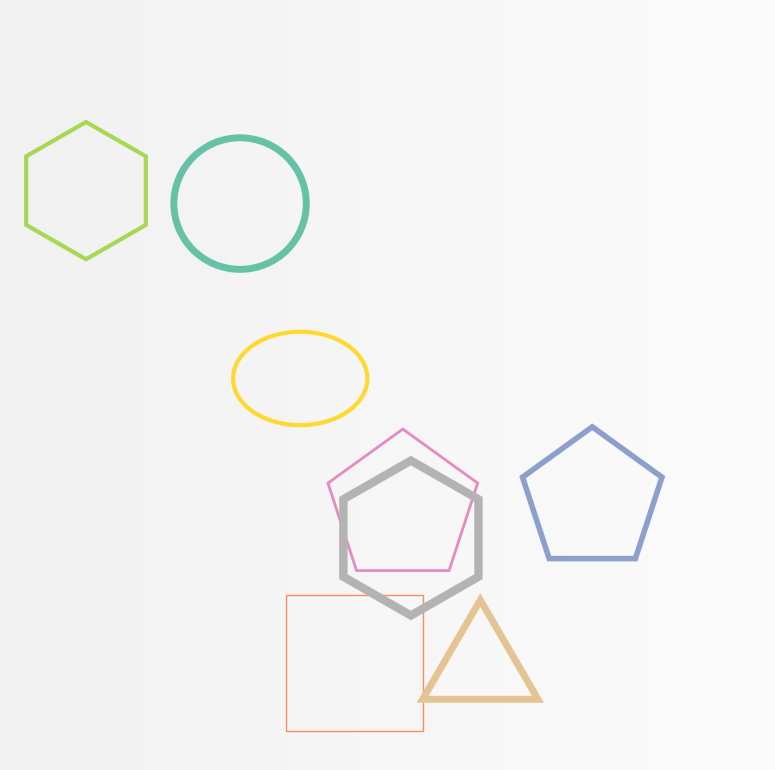[{"shape": "circle", "thickness": 2.5, "radius": 0.43, "center": [0.31, 0.736]}, {"shape": "square", "thickness": 0.5, "radius": 0.44, "center": [0.458, 0.139]}, {"shape": "pentagon", "thickness": 2, "radius": 0.47, "center": [0.764, 0.351]}, {"shape": "pentagon", "thickness": 1, "radius": 0.51, "center": [0.52, 0.341]}, {"shape": "hexagon", "thickness": 1.5, "radius": 0.45, "center": [0.111, 0.752]}, {"shape": "oval", "thickness": 1.5, "radius": 0.43, "center": [0.387, 0.508]}, {"shape": "triangle", "thickness": 2.5, "radius": 0.43, "center": [0.62, 0.135]}, {"shape": "hexagon", "thickness": 3, "radius": 0.5, "center": [0.53, 0.301]}]